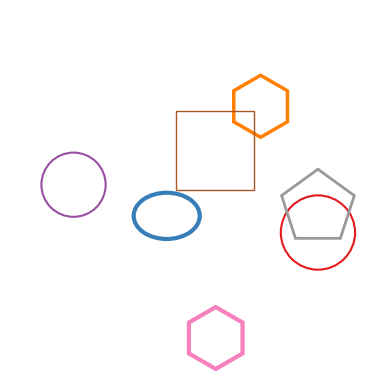[{"shape": "circle", "thickness": 1.5, "radius": 0.48, "center": [0.826, 0.396]}, {"shape": "oval", "thickness": 3, "radius": 0.43, "center": [0.433, 0.439]}, {"shape": "circle", "thickness": 1.5, "radius": 0.42, "center": [0.191, 0.52]}, {"shape": "hexagon", "thickness": 2.5, "radius": 0.4, "center": [0.677, 0.724]}, {"shape": "square", "thickness": 1, "radius": 0.51, "center": [0.559, 0.609]}, {"shape": "hexagon", "thickness": 3, "radius": 0.4, "center": [0.56, 0.122]}, {"shape": "pentagon", "thickness": 2, "radius": 0.5, "center": [0.826, 0.461]}]